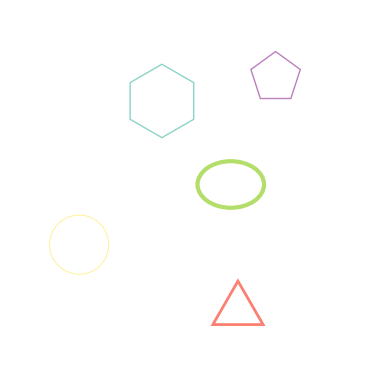[{"shape": "hexagon", "thickness": 1, "radius": 0.48, "center": [0.421, 0.738]}, {"shape": "triangle", "thickness": 2, "radius": 0.38, "center": [0.618, 0.195]}, {"shape": "oval", "thickness": 3, "radius": 0.43, "center": [0.599, 0.521]}, {"shape": "pentagon", "thickness": 1, "radius": 0.34, "center": [0.716, 0.799]}, {"shape": "circle", "thickness": 0.5, "radius": 0.38, "center": [0.206, 0.365]}]